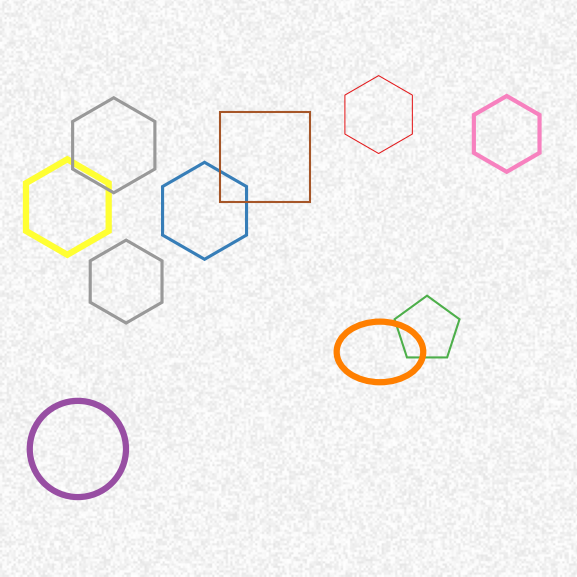[{"shape": "hexagon", "thickness": 0.5, "radius": 0.34, "center": [0.656, 0.801]}, {"shape": "hexagon", "thickness": 1.5, "radius": 0.42, "center": [0.354, 0.634]}, {"shape": "pentagon", "thickness": 1, "radius": 0.3, "center": [0.739, 0.428]}, {"shape": "circle", "thickness": 3, "radius": 0.42, "center": [0.135, 0.222]}, {"shape": "oval", "thickness": 3, "radius": 0.37, "center": [0.658, 0.39]}, {"shape": "hexagon", "thickness": 3, "radius": 0.41, "center": [0.117, 0.641]}, {"shape": "square", "thickness": 1, "radius": 0.39, "center": [0.459, 0.728]}, {"shape": "hexagon", "thickness": 2, "radius": 0.33, "center": [0.877, 0.767]}, {"shape": "hexagon", "thickness": 1.5, "radius": 0.36, "center": [0.218, 0.512]}, {"shape": "hexagon", "thickness": 1.5, "radius": 0.41, "center": [0.197, 0.748]}]